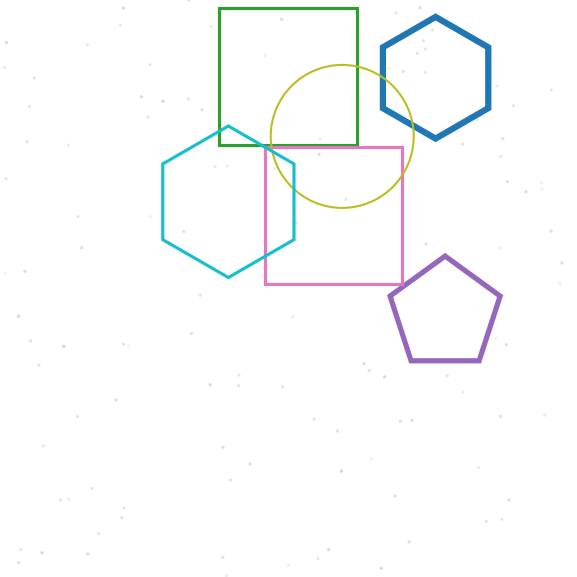[{"shape": "hexagon", "thickness": 3, "radius": 0.53, "center": [0.754, 0.865]}, {"shape": "square", "thickness": 1.5, "radius": 0.6, "center": [0.499, 0.867]}, {"shape": "pentagon", "thickness": 2.5, "radius": 0.5, "center": [0.771, 0.455]}, {"shape": "square", "thickness": 1.5, "radius": 0.59, "center": [0.578, 0.626]}, {"shape": "circle", "thickness": 1, "radius": 0.62, "center": [0.593, 0.763]}, {"shape": "hexagon", "thickness": 1.5, "radius": 0.66, "center": [0.395, 0.65]}]